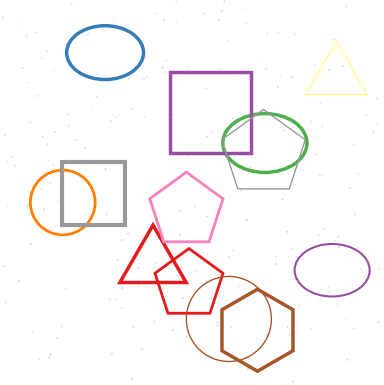[{"shape": "pentagon", "thickness": 2, "radius": 0.46, "center": [0.491, 0.262]}, {"shape": "triangle", "thickness": 2.5, "radius": 0.5, "center": [0.397, 0.316]}, {"shape": "oval", "thickness": 2.5, "radius": 0.5, "center": [0.273, 0.863]}, {"shape": "oval", "thickness": 2.5, "radius": 0.55, "center": [0.688, 0.629]}, {"shape": "square", "thickness": 2.5, "radius": 0.53, "center": [0.548, 0.707]}, {"shape": "oval", "thickness": 1.5, "radius": 0.49, "center": [0.863, 0.298]}, {"shape": "circle", "thickness": 2, "radius": 0.42, "center": [0.163, 0.474]}, {"shape": "triangle", "thickness": 0.5, "radius": 0.46, "center": [0.874, 0.801]}, {"shape": "hexagon", "thickness": 2.5, "radius": 0.53, "center": [0.669, 0.142]}, {"shape": "circle", "thickness": 1, "radius": 0.55, "center": [0.594, 0.172]}, {"shape": "pentagon", "thickness": 2, "radius": 0.5, "center": [0.484, 0.453]}, {"shape": "square", "thickness": 3, "radius": 0.4, "center": [0.243, 0.498]}, {"shape": "pentagon", "thickness": 1, "radius": 0.57, "center": [0.685, 0.602]}]